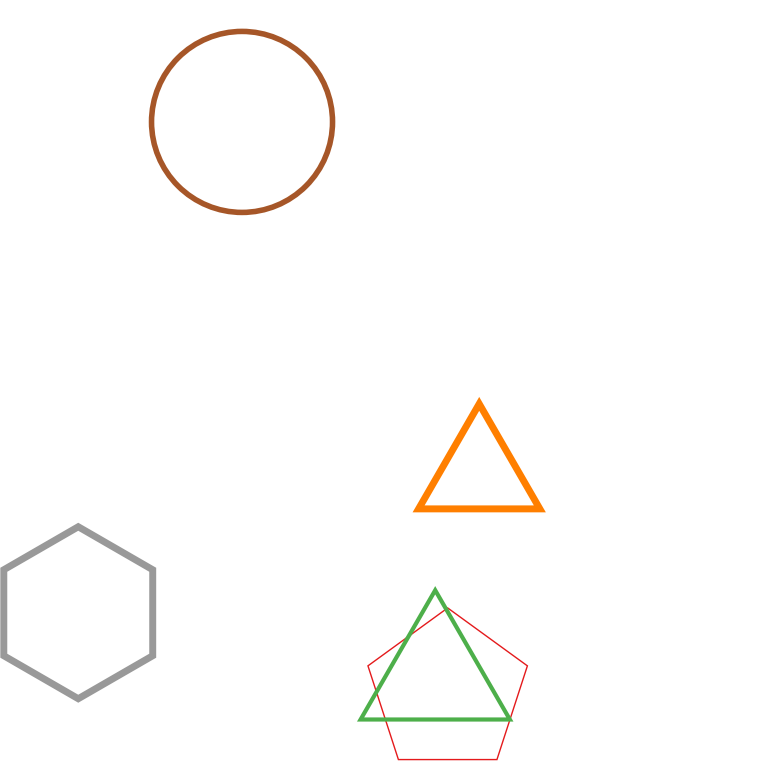[{"shape": "pentagon", "thickness": 0.5, "radius": 0.54, "center": [0.581, 0.102]}, {"shape": "triangle", "thickness": 1.5, "radius": 0.56, "center": [0.565, 0.122]}, {"shape": "triangle", "thickness": 2.5, "radius": 0.45, "center": [0.622, 0.385]}, {"shape": "circle", "thickness": 2, "radius": 0.59, "center": [0.314, 0.842]}, {"shape": "hexagon", "thickness": 2.5, "radius": 0.56, "center": [0.102, 0.204]}]